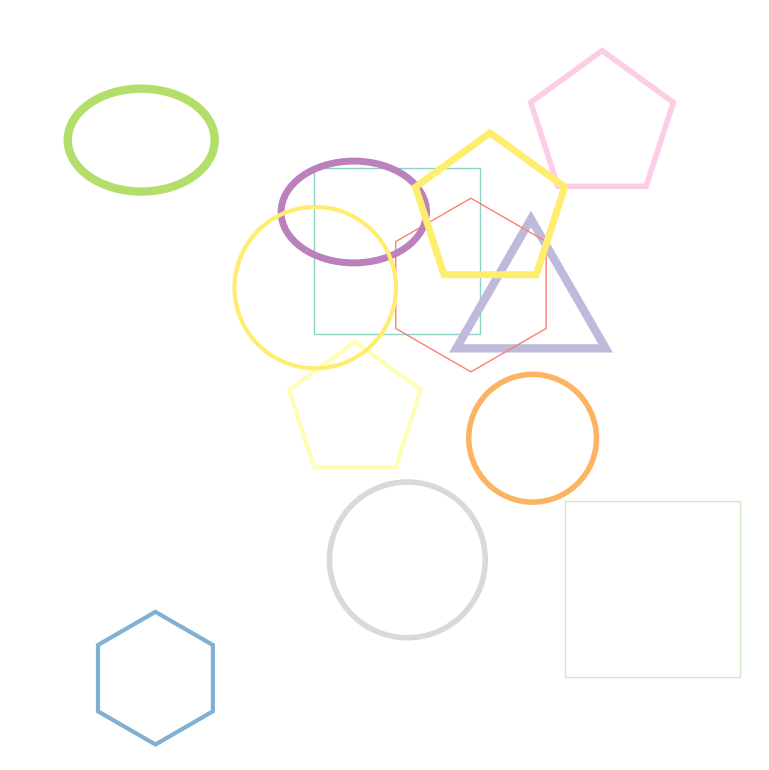[{"shape": "square", "thickness": 0.5, "radius": 0.54, "center": [0.515, 0.674]}, {"shape": "pentagon", "thickness": 1.5, "radius": 0.45, "center": [0.461, 0.466]}, {"shape": "triangle", "thickness": 3, "radius": 0.56, "center": [0.69, 0.604]}, {"shape": "hexagon", "thickness": 0.5, "radius": 0.56, "center": [0.612, 0.63]}, {"shape": "hexagon", "thickness": 1.5, "radius": 0.43, "center": [0.202, 0.119]}, {"shape": "circle", "thickness": 2, "radius": 0.41, "center": [0.692, 0.431]}, {"shape": "oval", "thickness": 3, "radius": 0.48, "center": [0.183, 0.818]}, {"shape": "pentagon", "thickness": 2, "radius": 0.49, "center": [0.782, 0.837]}, {"shape": "circle", "thickness": 2, "radius": 0.51, "center": [0.529, 0.273]}, {"shape": "oval", "thickness": 2.5, "radius": 0.47, "center": [0.459, 0.725]}, {"shape": "square", "thickness": 0.5, "radius": 0.57, "center": [0.848, 0.235]}, {"shape": "pentagon", "thickness": 2.5, "radius": 0.51, "center": [0.637, 0.726]}, {"shape": "circle", "thickness": 1.5, "radius": 0.52, "center": [0.409, 0.626]}]